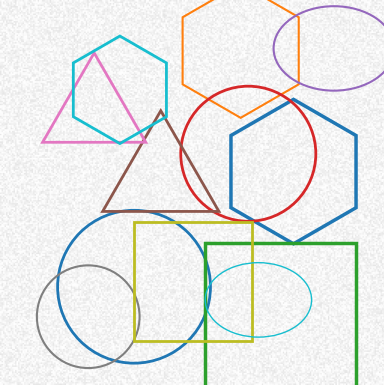[{"shape": "circle", "thickness": 2, "radius": 0.99, "center": [0.348, 0.255]}, {"shape": "hexagon", "thickness": 2.5, "radius": 0.94, "center": [0.762, 0.554]}, {"shape": "hexagon", "thickness": 1.5, "radius": 0.87, "center": [0.625, 0.868]}, {"shape": "square", "thickness": 2.5, "radius": 0.98, "center": [0.728, 0.173]}, {"shape": "circle", "thickness": 2, "radius": 0.88, "center": [0.645, 0.601]}, {"shape": "oval", "thickness": 1.5, "radius": 0.78, "center": [0.867, 0.874]}, {"shape": "triangle", "thickness": 2, "radius": 0.87, "center": [0.418, 0.538]}, {"shape": "triangle", "thickness": 2, "radius": 0.77, "center": [0.245, 0.708]}, {"shape": "circle", "thickness": 1.5, "radius": 0.67, "center": [0.229, 0.177]}, {"shape": "square", "thickness": 2, "radius": 0.77, "center": [0.501, 0.268]}, {"shape": "hexagon", "thickness": 2, "radius": 0.7, "center": [0.311, 0.767]}, {"shape": "oval", "thickness": 1, "radius": 0.69, "center": [0.671, 0.221]}]